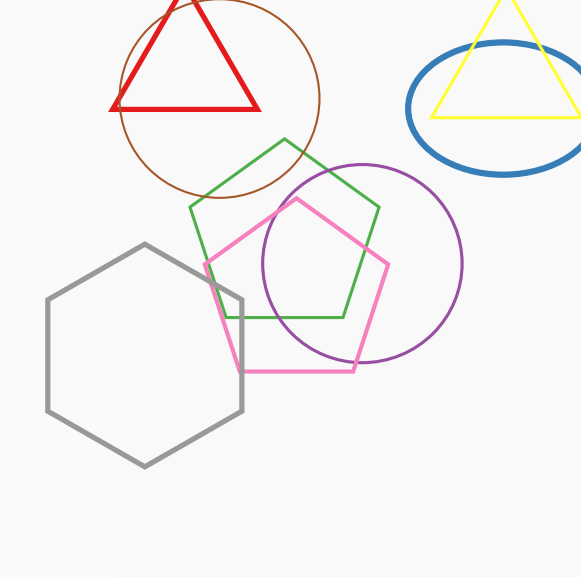[{"shape": "triangle", "thickness": 2.5, "radius": 0.72, "center": [0.318, 0.882]}, {"shape": "oval", "thickness": 3, "radius": 0.82, "center": [0.866, 0.811]}, {"shape": "pentagon", "thickness": 1.5, "radius": 0.86, "center": [0.49, 0.588]}, {"shape": "circle", "thickness": 1.5, "radius": 0.86, "center": [0.623, 0.543]}, {"shape": "triangle", "thickness": 1.5, "radius": 0.75, "center": [0.871, 0.87]}, {"shape": "circle", "thickness": 1, "radius": 0.86, "center": [0.378, 0.829]}, {"shape": "pentagon", "thickness": 2, "radius": 0.83, "center": [0.51, 0.49]}, {"shape": "hexagon", "thickness": 2.5, "radius": 0.96, "center": [0.249, 0.384]}]